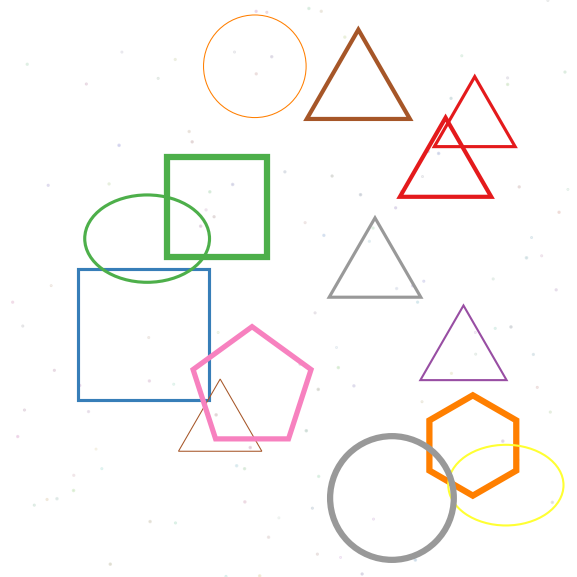[{"shape": "triangle", "thickness": 1.5, "radius": 0.4, "center": [0.822, 0.786]}, {"shape": "triangle", "thickness": 2, "radius": 0.46, "center": [0.772, 0.704]}, {"shape": "square", "thickness": 1.5, "radius": 0.57, "center": [0.249, 0.42]}, {"shape": "square", "thickness": 3, "radius": 0.43, "center": [0.376, 0.64]}, {"shape": "oval", "thickness": 1.5, "radius": 0.54, "center": [0.255, 0.586]}, {"shape": "triangle", "thickness": 1, "radius": 0.43, "center": [0.803, 0.384]}, {"shape": "hexagon", "thickness": 3, "radius": 0.43, "center": [0.819, 0.228]}, {"shape": "circle", "thickness": 0.5, "radius": 0.44, "center": [0.441, 0.884]}, {"shape": "oval", "thickness": 1, "radius": 0.5, "center": [0.876, 0.159]}, {"shape": "triangle", "thickness": 2, "radius": 0.52, "center": [0.621, 0.845]}, {"shape": "triangle", "thickness": 0.5, "radius": 0.42, "center": [0.381, 0.259]}, {"shape": "pentagon", "thickness": 2.5, "radius": 0.54, "center": [0.436, 0.326]}, {"shape": "circle", "thickness": 3, "radius": 0.54, "center": [0.679, 0.137]}, {"shape": "triangle", "thickness": 1.5, "radius": 0.46, "center": [0.649, 0.53]}]